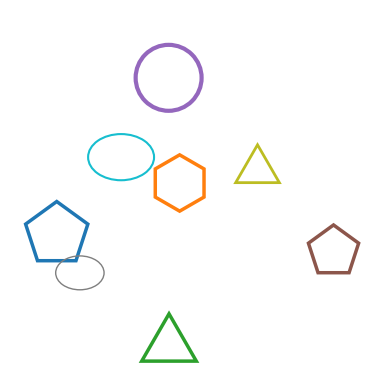[{"shape": "pentagon", "thickness": 2.5, "radius": 0.42, "center": [0.147, 0.392]}, {"shape": "hexagon", "thickness": 2.5, "radius": 0.37, "center": [0.467, 0.525]}, {"shape": "triangle", "thickness": 2.5, "radius": 0.41, "center": [0.439, 0.103]}, {"shape": "circle", "thickness": 3, "radius": 0.43, "center": [0.438, 0.798]}, {"shape": "pentagon", "thickness": 2.5, "radius": 0.34, "center": [0.866, 0.347]}, {"shape": "oval", "thickness": 1, "radius": 0.31, "center": [0.207, 0.291]}, {"shape": "triangle", "thickness": 2, "radius": 0.33, "center": [0.669, 0.558]}, {"shape": "oval", "thickness": 1.5, "radius": 0.43, "center": [0.315, 0.592]}]